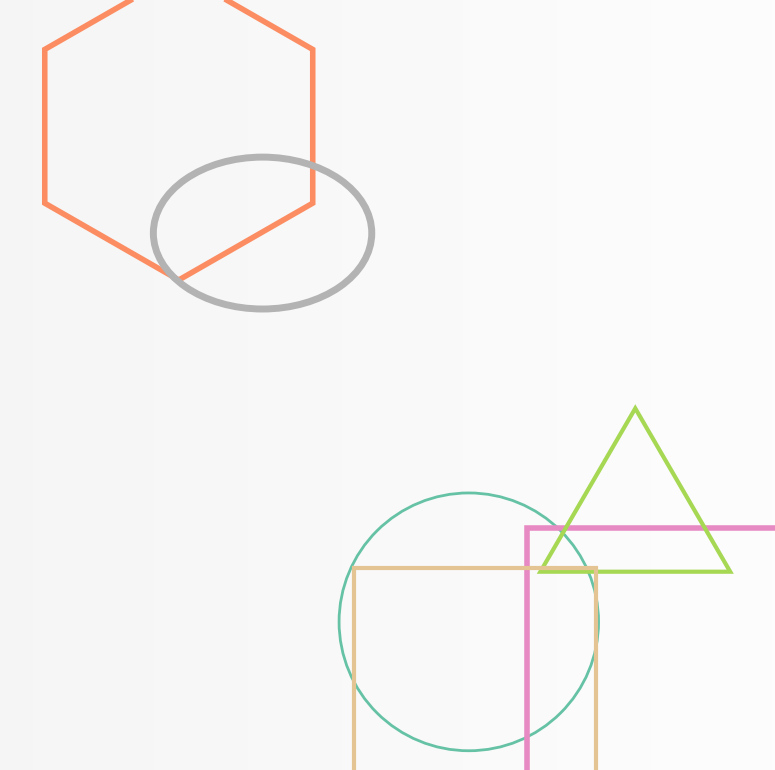[{"shape": "circle", "thickness": 1, "radius": 0.84, "center": [0.605, 0.192]}, {"shape": "hexagon", "thickness": 2, "radius": 1.0, "center": [0.231, 0.836]}, {"shape": "square", "thickness": 2, "radius": 0.97, "center": [0.875, 0.119]}, {"shape": "triangle", "thickness": 1.5, "radius": 0.71, "center": [0.82, 0.328]}, {"shape": "square", "thickness": 1.5, "radius": 0.78, "center": [0.613, 0.107]}, {"shape": "oval", "thickness": 2.5, "radius": 0.7, "center": [0.339, 0.697]}]